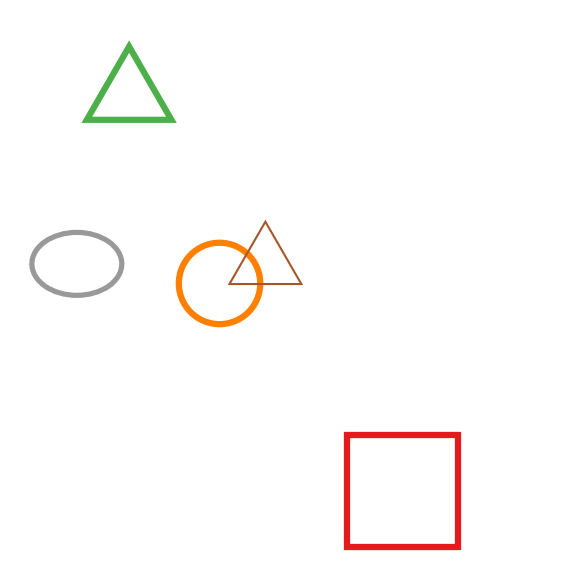[{"shape": "square", "thickness": 3, "radius": 0.48, "center": [0.697, 0.149]}, {"shape": "triangle", "thickness": 3, "radius": 0.42, "center": [0.224, 0.834]}, {"shape": "circle", "thickness": 3, "radius": 0.35, "center": [0.38, 0.508]}, {"shape": "triangle", "thickness": 1, "radius": 0.36, "center": [0.46, 0.543]}, {"shape": "oval", "thickness": 2.5, "radius": 0.39, "center": [0.133, 0.542]}]